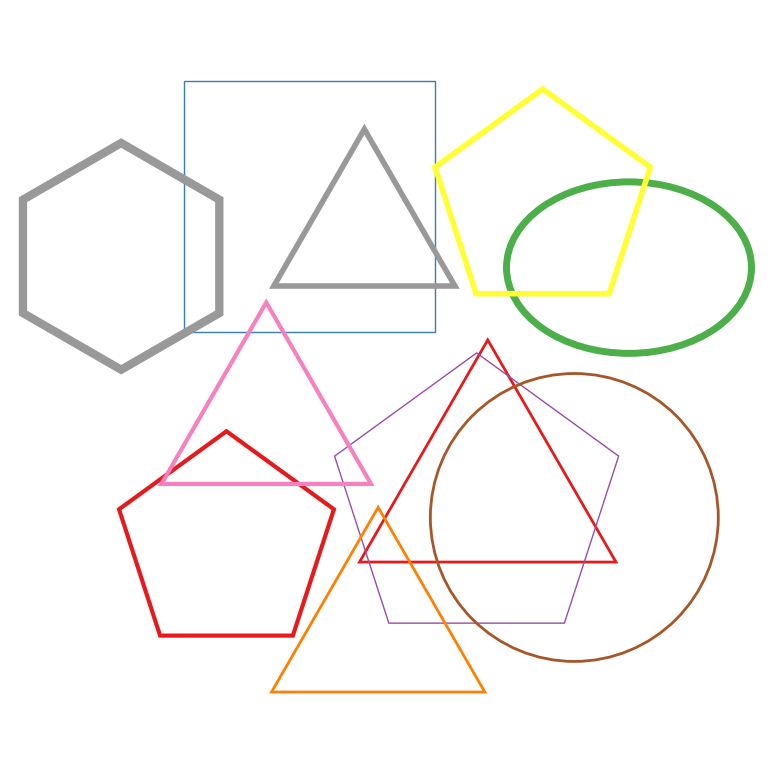[{"shape": "pentagon", "thickness": 1.5, "radius": 0.73, "center": [0.294, 0.293]}, {"shape": "triangle", "thickness": 1, "radius": 0.96, "center": [0.633, 0.366]}, {"shape": "square", "thickness": 0.5, "radius": 0.81, "center": [0.402, 0.731]}, {"shape": "oval", "thickness": 2.5, "radius": 0.8, "center": [0.817, 0.652]}, {"shape": "pentagon", "thickness": 0.5, "radius": 0.97, "center": [0.619, 0.348]}, {"shape": "triangle", "thickness": 1, "radius": 0.8, "center": [0.491, 0.181]}, {"shape": "pentagon", "thickness": 2, "radius": 0.73, "center": [0.705, 0.737]}, {"shape": "circle", "thickness": 1, "radius": 0.93, "center": [0.746, 0.328]}, {"shape": "triangle", "thickness": 1.5, "radius": 0.79, "center": [0.346, 0.45]}, {"shape": "triangle", "thickness": 2, "radius": 0.68, "center": [0.473, 0.696]}, {"shape": "hexagon", "thickness": 3, "radius": 0.74, "center": [0.157, 0.667]}]